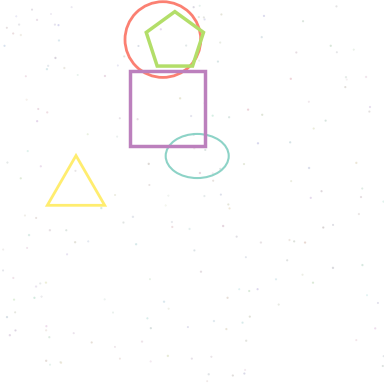[{"shape": "oval", "thickness": 1.5, "radius": 0.41, "center": [0.512, 0.595]}, {"shape": "circle", "thickness": 2, "radius": 0.49, "center": [0.423, 0.897]}, {"shape": "pentagon", "thickness": 2.5, "radius": 0.39, "center": [0.454, 0.892]}, {"shape": "square", "thickness": 2.5, "radius": 0.48, "center": [0.435, 0.718]}, {"shape": "triangle", "thickness": 2, "radius": 0.43, "center": [0.197, 0.51]}]